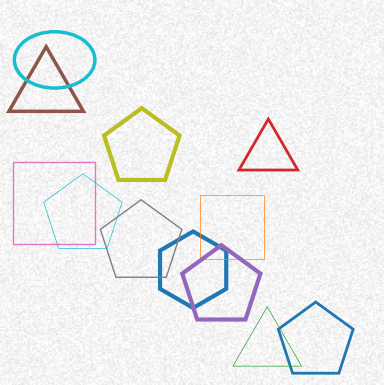[{"shape": "hexagon", "thickness": 3, "radius": 0.5, "center": [0.502, 0.299]}, {"shape": "pentagon", "thickness": 2, "radius": 0.51, "center": [0.82, 0.113]}, {"shape": "square", "thickness": 0.5, "radius": 0.41, "center": [0.603, 0.41]}, {"shape": "triangle", "thickness": 0.5, "radius": 0.51, "center": [0.694, 0.1]}, {"shape": "triangle", "thickness": 2, "radius": 0.44, "center": [0.697, 0.603]}, {"shape": "pentagon", "thickness": 3, "radius": 0.53, "center": [0.575, 0.256]}, {"shape": "triangle", "thickness": 2.5, "radius": 0.56, "center": [0.12, 0.767]}, {"shape": "square", "thickness": 1, "radius": 0.53, "center": [0.141, 0.473]}, {"shape": "pentagon", "thickness": 1, "radius": 0.56, "center": [0.366, 0.37]}, {"shape": "pentagon", "thickness": 3, "radius": 0.52, "center": [0.368, 0.616]}, {"shape": "oval", "thickness": 2.5, "radius": 0.52, "center": [0.142, 0.844]}, {"shape": "pentagon", "thickness": 0.5, "radius": 0.54, "center": [0.215, 0.442]}]